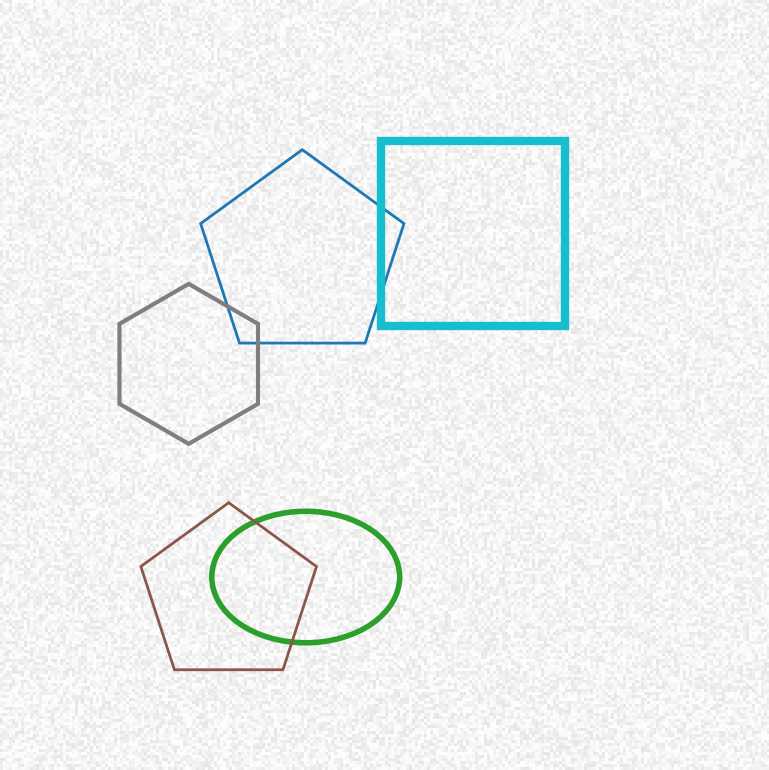[{"shape": "pentagon", "thickness": 1, "radius": 0.69, "center": [0.393, 0.667]}, {"shape": "oval", "thickness": 2, "radius": 0.61, "center": [0.397, 0.251]}, {"shape": "pentagon", "thickness": 1, "radius": 0.6, "center": [0.297, 0.227]}, {"shape": "hexagon", "thickness": 1.5, "radius": 0.52, "center": [0.245, 0.527]}, {"shape": "square", "thickness": 3, "radius": 0.6, "center": [0.614, 0.697]}]